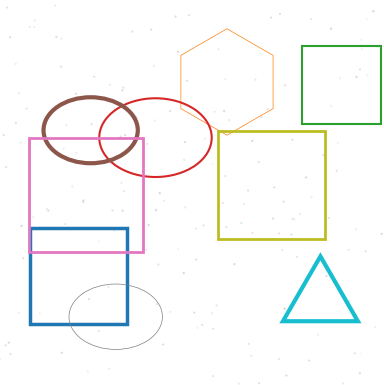[{"shape": "square", "thickness": 2.5, "radius": 0.62, "center": [0.204, 0.283]}, {"shape": "hexagon", "thickness": 0.5, "radius": 0.69, "center": [0.59, 0.787]}, {"shape": "square", "thickness": 1.5, "radius": 0.51, "center": [0.887, 0.779]}, {"shape": "oval", "thickness": 1.5, "radius": 0.73, "center": [0.404, 0.642]}, {"shape": "oval", "thickness": 3, "radius": 0.61, "center": [0.235, 0.662]}, {"shape": "square", "thickness": 2, "radius": 0.74, "center": [0.224, 0.494]}, {"shape": "oval", "thickness": 0.5, "radius": 0.61, "center": [0.301, 0.177]}, {"shape": "square", "thickness": 2, "radius": 0.7, "center": [0.705, 0.519]}, {"shape": "triangle", "thickness": 3, "radius": 0.56, "center": [0.832, 0.222]}]